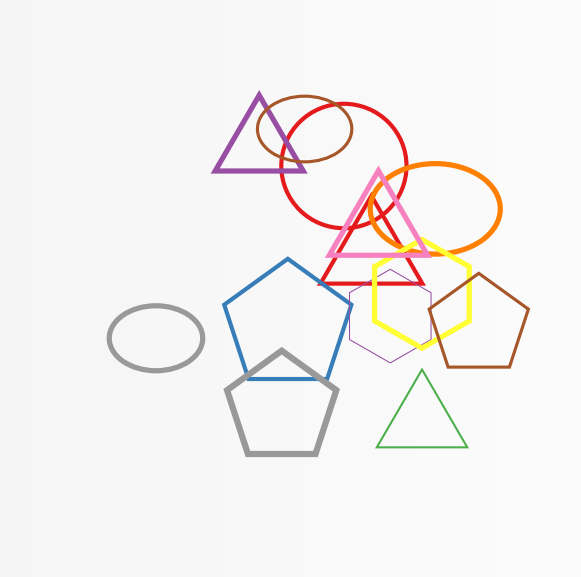[{"shape": "circle", "thickness": 2, "radius": 0.54, "center": [0.592, 0.712]}, {"shape": "triangle", "thickness": 2, "radius": 0.51, "center": [0.639, 0.559]}, {"shape": "pentagon", "thickness": 2, "radius": 0.58, "center": [0.495, 0.436]}, {"shape": "triangle", "thickness": 1, "radius": 0.45, "center": [0.726, 0.269]}, {"shape": "triangle", "thickness": 2.5, "radius": 0.44, "center": [0.446, 0.747]}, {"shape": "hexagon", "thickness": 0.5, "radius": 0.41, "center": [0.671, 0.452]}, {"shape": "oval", "thickness": 2.5, "radius": 0.56, "center": [0.749, 0.637]}, {"shape": "hexagon", "thickness": 2.5, "radius": 0.47, "center": [0.726, 0.49]}, {"shape": "oval", "thickness": 1.5, "radius": 0.41, "center": [0.524, 0.776]}, {"shape": "pentagon", "thickness": 1.5, "radius": 0.45, "center": [0.824, 0.436]}, {"shape": "triangle", "thickness": 2.5, "radius": 0.49, "center": [0.651, 0.606]}, {"shape": "oval", "thickness": 2.5, "radius": 0.4, "center": [0.268, 0.413]}, {"shape": "pentagon", "thickness": 3, "radius": 0.49, "center": [0.485, 0.293]}]